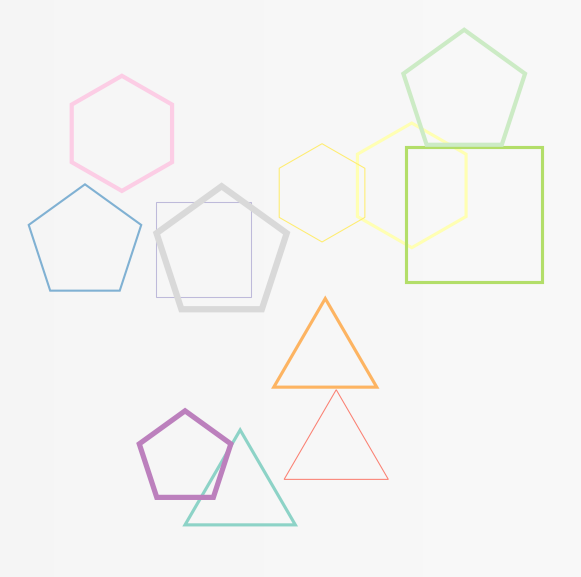[{"shape": "triangle", "thickness": 1.5, "radius": 0.55, "center": [0.413, 0.145]}, {"shape": "hexagon", "thickness": 1.5, "radius": 0.54, "center": [0.708, 0.678]}, {"shape": "square", "thickness": 0.5, "radius": 0.41, "center": [0.35, 0.567]}, {"shape": "triangle", "thickness": 0.5, "radius": 0.52, "center": [0.578, 0.221]}, {"shape": "pentagon", "thickness": 1, "radius": 0.51, "center": [0.146, 0.578]}, {"shape": "triangle", "thickness": 1.5, "radius": 0.51, "center": [0.56, 0.38]}, {"shape": "square", "thickness": 1.5, "radius": 0.58, "center": [0.816, 0.628]}, {"shape": "hexagon", "thickness": 2, "radius": 0.5, "center": [0.21, 0.768]}, {"shape": "pentagon", "thickness": 3, "radius": 0.59, "center": [0.381, 0.559]}, {"shape": "pentagon", "thickness": 2.5, "radius": 0.41, "center": [0.318, 0.205]}, {"shape": "pentagon", "thickness": 2, "radius": 0.55, "center": [0.799, 0.838]}, {"shape": "hexagon", "thickness": 0.5, "radius": 0.43, "center": [0.554, 0.665]}]